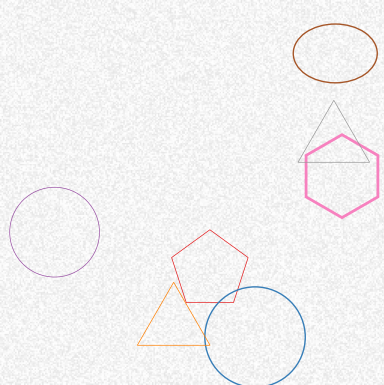[{"shape": "pentagon", "thickness": 0.5, "radius": 0.52, "center": [0.545, 0.299]}, {"shape": "circle", "thickness": 1, "radius": 0.65, "center": [0.662, 0.124]}, {"shape": "circle", "thickness": 0.5, "radius": 0.58, "center": [0.142, 0.397]}, {"shape": "triangle", "thickness": 0.5, "radius": 0.55, "center": [0.451, 0.158]}, {"shape": "oval", "thickness": 1, "radius": 0.55, "center": [0.871, 0.861]}, {"shape": "hexagon", "thickness": 2, "radius": 0.54, "center": [0.888, 0.542]}, {"shape": "triangle", "thickness": 0.5, "radius": 0.54, "center": [0.867, 0.632]}]